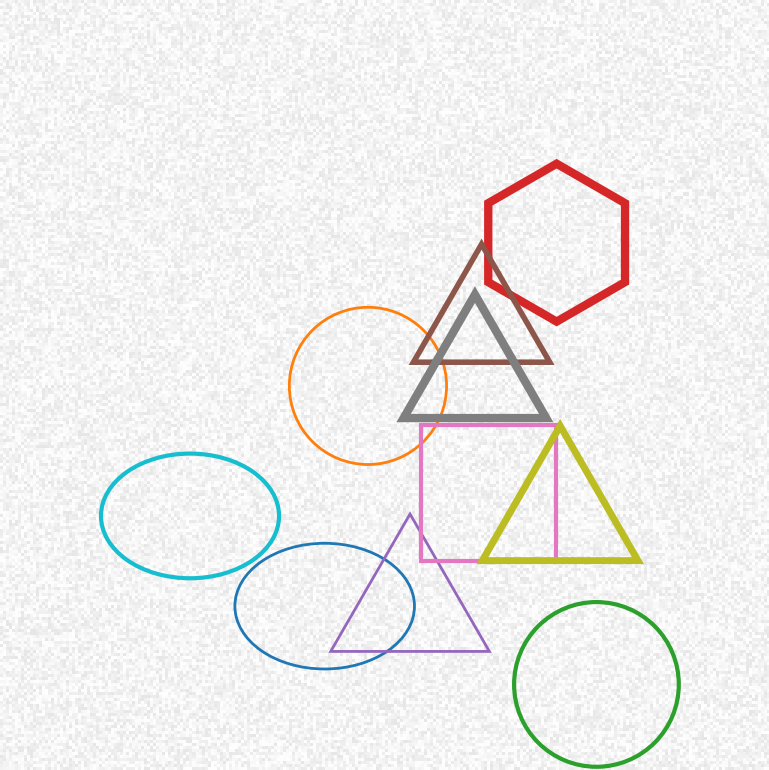[{"shape": "oval", "thickness": 1, "radius": 0.58, "center": [0.422, 0.213]}, {"shape": "circle", "thickness": 1, "radius": 0.51, "center": [0.478, 0.499]}, {"shape": "circle", "thickness": 1.5, "radius": 0.53, "center": [0.775, 0.111]}, {"shape": "hexagon", "thickness": 3, "radius": 0.51, "center": [0.723, 0.685]}, {"shape": "triangle", "thickness": 1, "radius": 0.59, "center": [0.533, 0.213]}, {"shape": "triangle", "thickness": 2, "radius": 0.51, "center": [0.625, 0.581]}, {"shape": "square", "thickness": 1.5, "radius": 0.44, "center": [0.634, 0.36]}, {"shape": "triangle", "thickness": 3, "radius": 0.53, "center": [0.617, 0.511]}, {"shape": "triangle", "thickness": 2.5, "radius": 0.58, "center": [0.727, 0.33]}, {"shape": "oval", "thickness": 1.5, "radius": 0.58, "center": [0.247, 0.33]}]